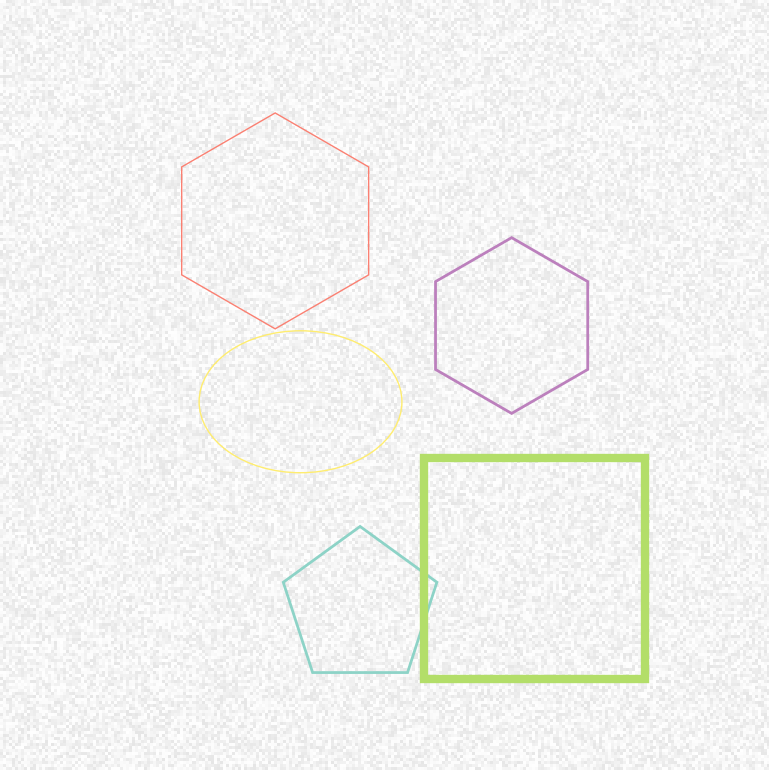[{"shape": "pentagon", "thickness": 1, "radius": 0.52, "center": [0.468, 0.211]}, {"shape": "hexagon", "thickness": 0.5, "radius": 0.7, "center": [0.357, 0.713]}, {"shape": "square", "thickness": 3, "radius": 0.72, "center": [0.694, 0.261]}, {"shape": "hexagon", "thickness": 1, "radius": 0.57, "center": [0.664, 0.577]}, {"shape": "oval", "thickness": 0.5, "radius": 0.66, "center": [0.39, 0.478]}]